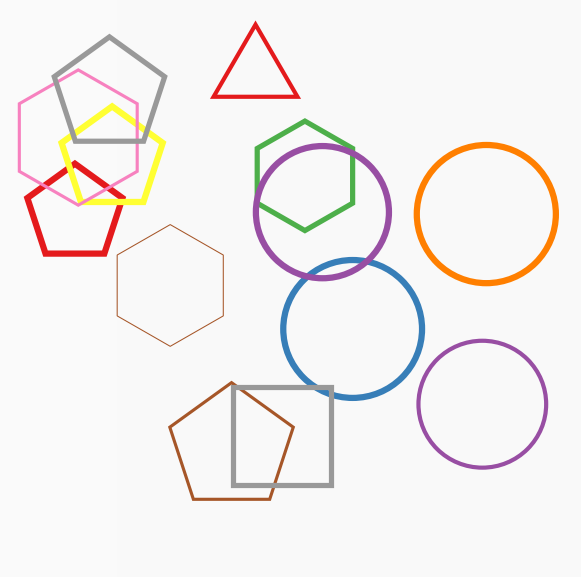[{"shape": "triangle", "thickness": 2, "radius": 0.42, "center": [0.44, 0.873]}, {"shape": "pentagon", "thickness": 3, "radius": 0.43, "center": [0.129, 0.63]}, {"shape": "circle", "thickness": 3, "radius": 0.6, "center": [0.607, 0.429]}, {"shape": "hexagon", "thickness": 2.5, "radius": 0.47, "center": [0.525, 0.695]}, {"shape": "circle", "thickness": 2, "radius": 0.55, "center": [0.83, 0.299]}, {"shape": "circle", "thickness": 3, "radius": 0.57, "center": [0.555, 0.632]}, {"shape": "circle", "thickness": 3, "radius": 0.6, "center": [0.837, 0.628]}, {"shape": "pentagon", "thickness": 3, "radius": 0.46, "center": [0.193, 0.723]}, {"shape": "pentagon", "thickness": 1.5, "radius": 0.56, "center": [0.398, 0.225]}, {"shape": "hexagon", "thickness": 0.5, "radius": 0.53, "center": [0.293, 0.505]}, {"shape": "hexagon", "thickness": 1.5, "radius": 0.59, "center": [0.135, 0.761]}, {"shape": "pentagon", "thickness": 2.5, "radius": 0.5, "center": [0.188, 0.835]}, {"shape": "square", "thickness": 2.5, "radius": 0.42, "center": [0.485, 0.245]}]